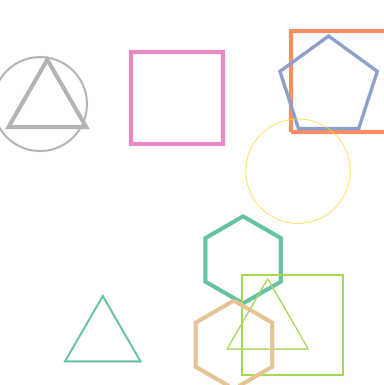[{"shape": "hexagon", "thickness": 3, "radius": 0.57, "center": [0.631, 0.325]}, {"shape": "triangle", "thickness": 1.5, "radius": 0.57, "center": [0.267, 0.118]}, {"shape": "square", "thickness": 3, "radius": 0.65, "center": [0.885, 0.788]}, {"shape": "pentagon", "thickness": 2.5, "radius": 0.66, "center": [0.854, 0.774]}, {"shape": "square", "thickness": 3, "radius": 0.6, "center": [0.461, 0.745]}, {"shape": "triangle", "thickness": 1, "radius": 0.61, "center": [0.695, 0.154]}, {"shape": "square", "thickness": 1.5, "radius": 0.65, "center": [0.76, 0.156]}, {"shape": "circle", "thickness": 0.5, "radius": 0.68, "center": [0.774, 0.556]}, {"shape": "hexagon", "thickness": 3, "radius": 0.57, "center": [0.608, 0.105]}, {"shape": "circle", "thickness": 1.5, "radius": 0.61, "center": [0.104, 0.73]}, {"shape": "triangle", "thickness": 3, "radius": 0.58, "center": [0.123, 0.728]}]